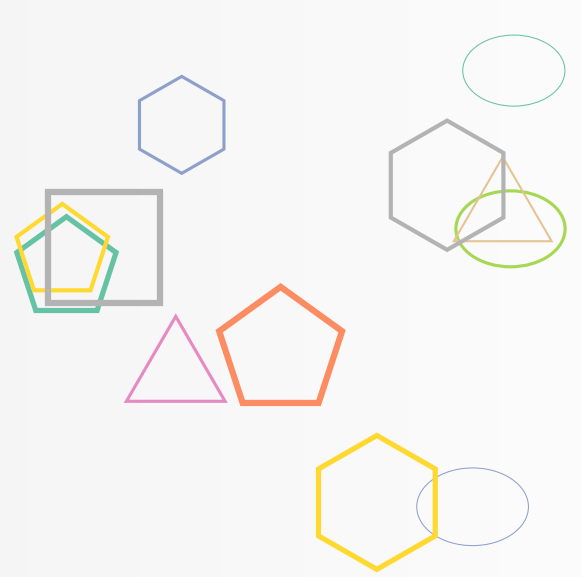[{"shape": "oval", "thickness": 0.5, "radius": 0.44, "center": [0.884, 0.877]}, {"shape": "pentagon", "thickness": 2.5, "radius": 0.45, "center": [0.114, 0.534]}, {"shape": "pentagon", "thickness": 3, "radius": 0.56, "center": [0.483, 0.391]}, {"shape": "oval", "thickness": 0.5, "radius": 0.48, "center": [0.813, 0.122]}, {"shape": "hexagon", "thickness": 1.5, "radius": 0.42, "center": [0.313, 0.783]}, {"shape": "triangle", "thickness": 1.5, "radius": 0.49, "center": [0.302, 0.353]}, {"shape": "oval", "thickness": 1.5, "radius": 0.47, "center": [0.878, 0.603]}, {"shape": "hexagon", "thickness": 2.5, "radius": 0.58, "center": [0.648, 0.129]}, {"shape": "pentagon", "thickness": 2, "radius": 0.41, "center": [0.107, 0.563]}, {"shape": "triangle", "thickness": 1, "radius": 0.49, "center": [0.865, 0.63]}, {"shape": "square", "thickness": 3, "radius": 0.48, "center": [0.179, 0.57]}, {"shape": "hexagon", "thickness": 2, "radius": 0.56, "center": [0.769, 0.678]}]